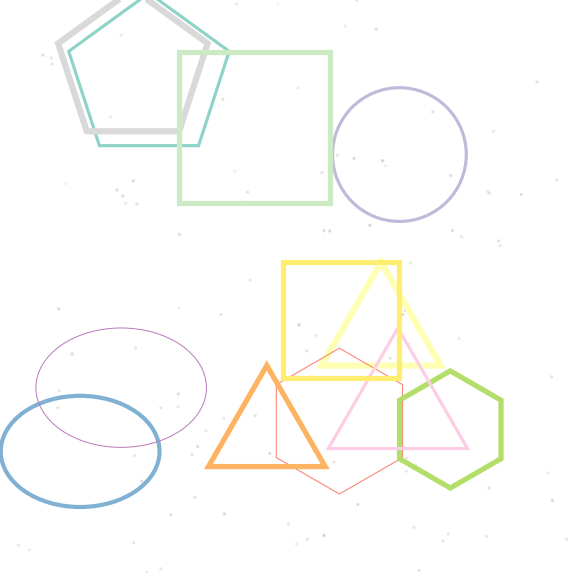[{"shape": "pentagon", "thickness": 1.5, "radius": 0.73, "center": [0.258, 0.865]}, {"shape": "triangle", "thickness": 3, "radius": 0.6, "center": [0.66, 0.426]}, {"shape": "circle", "thickness": 1.5, "radius": 0.58, "center": [0.692, 0.731]}, {"shape": "hexagon", "thickness": 0.5, "radius": 0.63, "center": [0.588, 0.27]}, {"shape": "oval", "thickness": 2, "radius": 0.69, "center": [0.139, 0.217]}, {"shape": "triangle", "thickness": 2.5, "radius": 0.58, "center": [0.462, 0.25]}, {"shape": "hexagon", "thickness": 2.5, "radius": 0.51, "center": [0.78, 0.255]}, {"shape": "triangle", "thickness": 1.5, "radius": 0.7, "center": [0.689, 0.292]}, {"shape": "pentagon", "thickness": 3, "radius": 0.68, "center": [0.23, 0.882]}, {"shape": "oval", "thickness": 0.5, "radius": 0.74, "center": [0.21, 0.328]}, {"shape": "square", "thickness": 2.5, "radius": 0.65, "center": [0.441, 0.779]}, {"shape": "square", "thickness": 2.5, "radius": 0.5, "center": [0.59, 0.445]}]